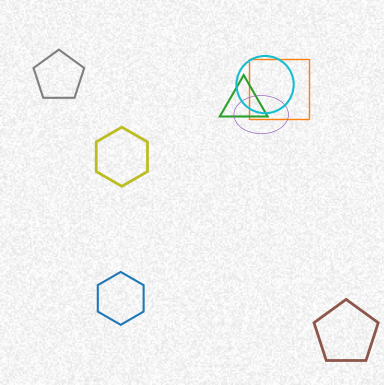[{"shape": "hexagon", "thickness": 1.5, "radius": 0.34, "center": [0.314, 0.225]}, {"shape": "square", "thickness": 1, "radius": 0.39, "center": [0.724, 0.769]}, {"shape": "triangle", "thickness": 1.5, "radius": 0.36, "center": [0.633, 0.733]}, {"shape": "oval", "thickness": 0.5, "radius": 0.35, "center": [0.679, 0.702]}, {"shape": "pentagon", "thickness": 2, "radius": 0.44, "center": [0.899, 0.135]}, {"shape": "pentagon", "thickness": 1.5, "radius": 0.35, "center": [0.153, 0.802]}, {"shape": "hexagon", "thickness": 2, "radius": 0.38, "center": [0.316, 0.593]}, {"shape": "circle", "thickness": 1.5, "radius": 0.37, "center": [0.689, 0.78]}]